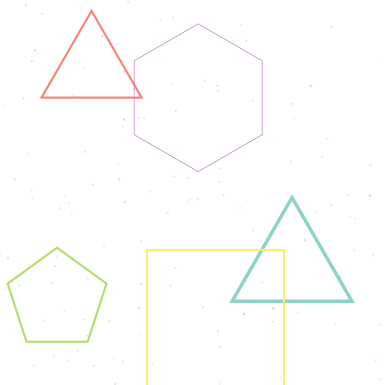[{"shape": "triangle", "thickness": 2.5, "radius": 0.9, "center": [0.759, 0.307]}, {"shape": "triangle", "thickness": 1.5, "radius": 0.75, "center": [0.238, 0.822]}, {"shape": "pentagon", "thickness": 1.5, "radius": 0.68, "center": [0.148, 0.222]}, {"shape": "hexagon", "thickness": 0.5, "radius": 0.96, "center": [0.515, 0.746]}, {"shape": "square", "thickness": 1.5, "radius": 0.89, "center": [0.56, 0.173]}]